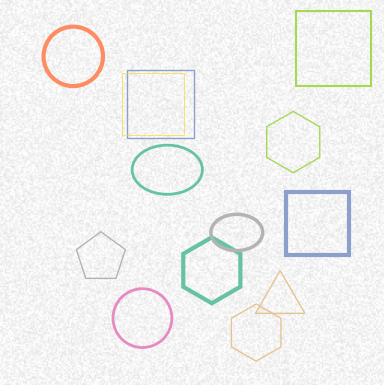[{"shape": "oval", "thickness": 2, "radius": 0.46, "center": [0.434, 0.559]}, {"shape": "hexagon", "thickness": 3, "radius": 0.43, "center": [0.55, 0.298]}, {"shape": "circle", "thickness": 3, "radius": 0.39, "center": [0.19, 0.854]}, {"shape": "square", "thickness": 3, "radius": 0.41, "center": [0.825, 0.419]}, {"shape": "square", "thickness": 1, "radius": 0.44, "center": [0.417, 0.73]}, {"shape": "circle", "thickness": 2, "radius": 0.38, "center": [0.37, 0.174]}, {"shape": "square", "thickness": 1.5, "radius": 0.49, "center": [0.867, 0.874]}, {"shape": "hexagon", "thickness": 1, "radius": 0.4, "center": [0.762, 0.631]}, {"shape": "square", "thickness": 0.5, "radius": 0.4, "center": [0.397, 0.729]}, {"shape": "triangle", "thickness": 1, "radius": 0.37, "center": [0.728, 0.223]}, {"shape": "hexagon", "thickness": 1, "radius": 0.37, "center": [0.665, 0.136]}, {"shape": "oval", "thickness": 2.5, "radius": 0.34, "center": [0.615, 0.396]}, {"shape": "pentagon", "thickness": 1, "radius": 0.33, "center": [0.262, 0.331]}]